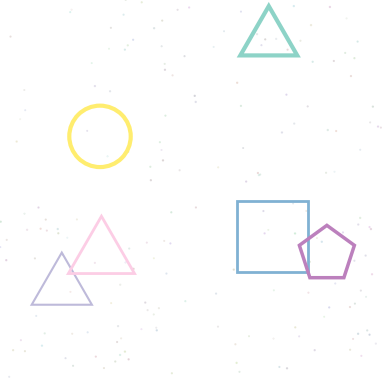[{"shape": "triangle", "thickness": 3, "radius": 0.43, "center": [0.698, 0.899]}, {"shape": "triangle", "thickness": 1.5, "radius": 0.45, "center": [0.16, 0.254]}, {"shape": "square", "thickness": 2, "radius": 0.46, "center": [0.707, 0.385]}, {"shape": "triangle", "thickness": 2, "radius": 0.5, "center": [0.264, 0.339]}, {"shape": "pentagon", "thickness": 2.5, "radius": 0.38, "center": [0.849, 0.34]}, {"shape": "circle", "thickness": 3, "radius": 0.4, "center": [0.26, 0.646]}]